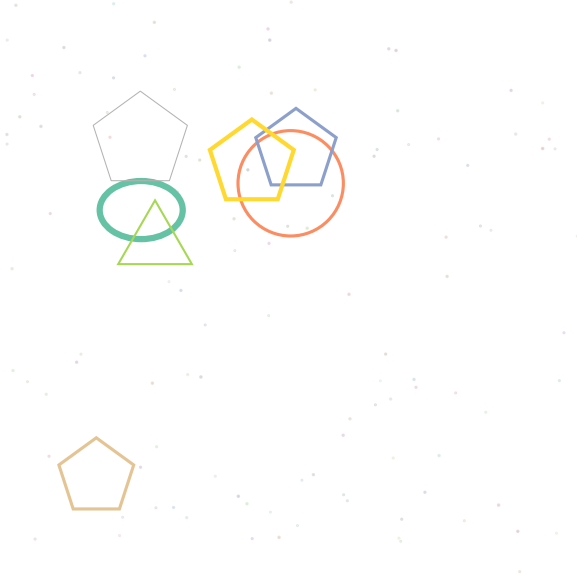[{"shape": "oval", "thickness": 3, "radius": 0.36, "center": [0.245, 0.635]}, {"shape": "circle", "thickness": 1.5, "radius": 0.46, "center": [0.503, 0.682]}, {"shape": "pentagon", "thickness": 1.5, "radius": 0.37, "center": [0.513, 0.738]}, {"shape": "triangle", "thickness": 1, "radius": 0.37, "center": [0.268, 0.579]}, {"shape": "pentagon", "thickness": 2, "radius": 0.38, "center": [0.436, 0.716]}, {"shape": "pentagon", "thickness": 1.5, "radius": 0.34, "center": [0.167, 0.173]}, {"shape": "pentagon", "thickness": 0.5, "radius": 0.43, "center": [0.243, 0.756]}]